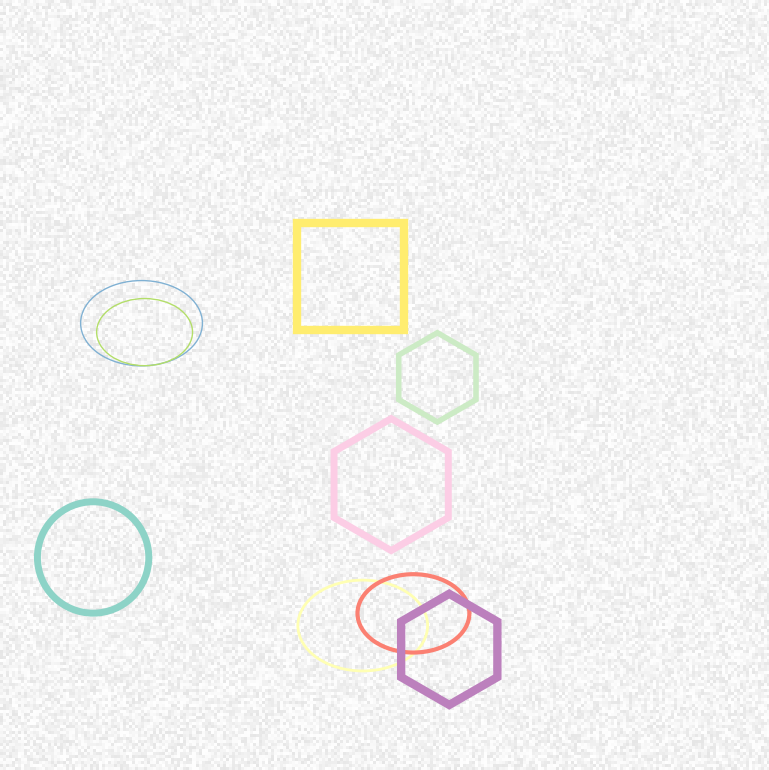[{"shape": "circle", "thickness": 2.5, "radius": 0.36, "center": [0.121, 0.276]}, {"shape": "oval", "thickness": 1, "radius": 0.42, "center": [0.471, 0.188]}, {"shape": "oval", "thickness": 1.5, "radius": 0.36, "center": [0.537, 0.203]}, {"shape": "oval", "thickness": 0.5, "radius": 0.4, "center": [0.184, 0.58]}, {"shape": "oval", "thickness": 0.5, "radius": 0.31, "center": [0.188, 0.569]}, {"shape": "hexagon", "thickness": 2.5, "radius": 0.43, "center": [0.508, 0.371]}, {"shape": "hexagon", "thickness": 3, "radius": 0.36, "center": [0.583, 0.157]}, {"shape": "hexagon", "thickness": 2, "radius": 0.29, "center": [0.568, 0.51]}, {"shape": "square", "thickness": 3, "radius": 0.35, "center": [0.455, 0.641]}]